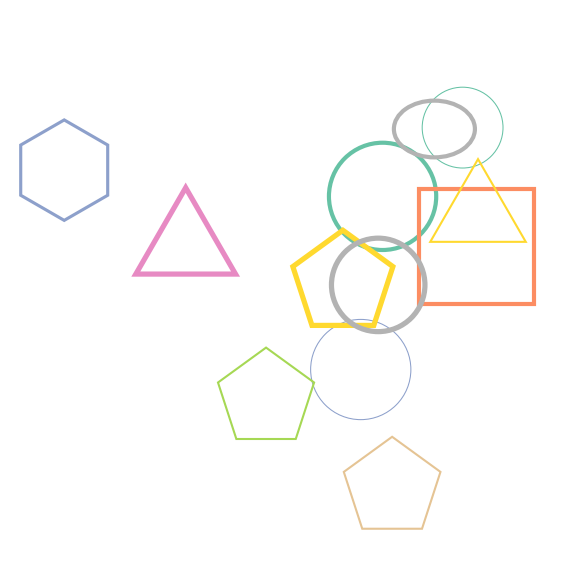[{"shape": "circle", "thickness": 2, "radius": 0.46, "center": [0.662, 0.659]}, {"shape": "circle", "thickness": 0.5, "radius": 0.35, "center": [0.801, 0.778]}, {"shape": "square", "thickness": 2, "radius": 0.5, "center": [0.825, 0.573]}, {"shape": "hexagon", "thickness": 1.5, "radius": 0.43, "center": [0.111, 0.704]}, {"shape": "circle", "thickness": 0.5, "radius": 0.43, "center": [0.625, 0.359]}, {"shape": "triangle", "thickness": 2.5, "radius": 0.5, "center": [0.322, 0.574]}, {"shape": "pentagon", "thickness": 1, "radius": 0.44, "center": [0.461, 0.31]}, {"shape": "triangle", "thickness": 1, "radius": 0.48, "center": [0.828, 0.628]}, {"shape": "pentagon", "thickness": 2.5, "radius": 0.46, "center": [0.594, 0.509]}, {"shape": "pentagon", "thickness": 1, "radius": 0.44, "center": [0.679, 0.155]}, {"shape": "oval", "thickness": 2, "radius": 0.35, "center": [0.752, 0.776]}, {"shape": "circle", "thickness": 2.5, "radius": 0.4, "center": [0.655, 0.506]}]